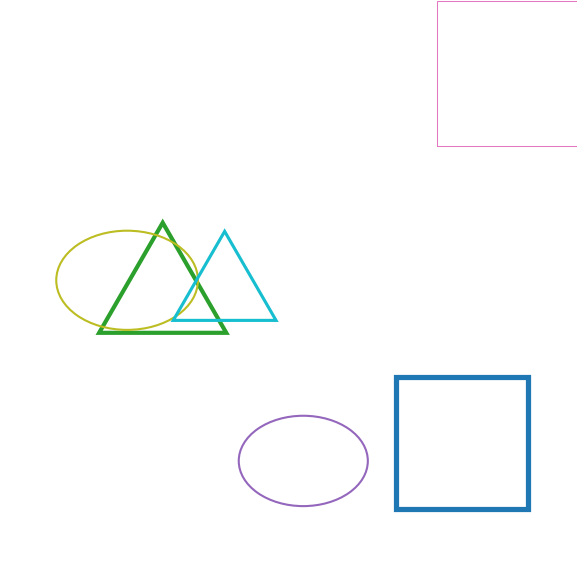[{"shape": "square", "thickness": 2.5, "radius": 0.57, "center": [0.8, 0.232]}, {"shape": "triangle", "thickness": 2, "radius": 0.64, "center": [0.282, 0.486]}, {"shape": "oval", "thickness": 1, "radius": 0.56, "center": [0.525, 0.201]}, {"shape": "square", "thickness": 0.5, "radius": 0.62, "center": [0.881, 0.872]}, {"shape": "oval", "thickness": 1, "radius": 0.61, "center": [0.22, 0.514]}, {"shape": "triangle", "thickness": 1.5, "radius": 0.51, "center": [0.389, 0.496]}]